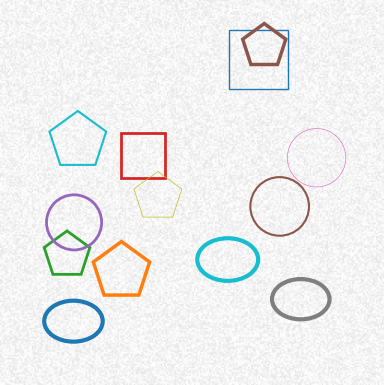[{"shape": "oval", "thickness": 3, "radius": 0.38, "center": [0.191, 0.166]}, {"shape": "square", "thickness": 1, "radius": 0.38, "center": [0.672, 0.845]}, {"shape": "pentagon", "thickness": 2.5, "radius": 0.38, "center": [0.315, 0.296]}, {"shape": "pentagon", "thickness": 2, "radius": 0.31, "center": [0.174, 0.338]}, {"shape": "square", "thickness": 2, "radius": 0.29, "center": [0.372, 0.596]}, {"shape": "circle", "thickness": 2, "radius": 0.36, "center": [0.192, 0.422]}, {"shape": "pentagon", "thickness": 2.5, "radius": 0.29, "center": [0.686, 0.88]}, {"shape": "circle", "thickness": 1.5, "radius": 0.38, "center": [0.726, 0.464]}, {"shape": "circle", "thickness": 0.5, "radius": 0.38, "center": [0.822, 0.59]}, {"shape": "oval", "thickness": 3, "radius": 0.37, "center": [0.781, 0.223]}, {"shape": "pentagon", "thickness": 0.5, "radius": 0.33, "center": [0.41, 0.489]}, {"shape": "oval", "thickness": 3, "radius": 0.4, "center": [0.591, 0.326]}, {"shape": "pentagon", "thickness": 1.5, "radius": 0.39, "center": [0.202, 0.634]}]